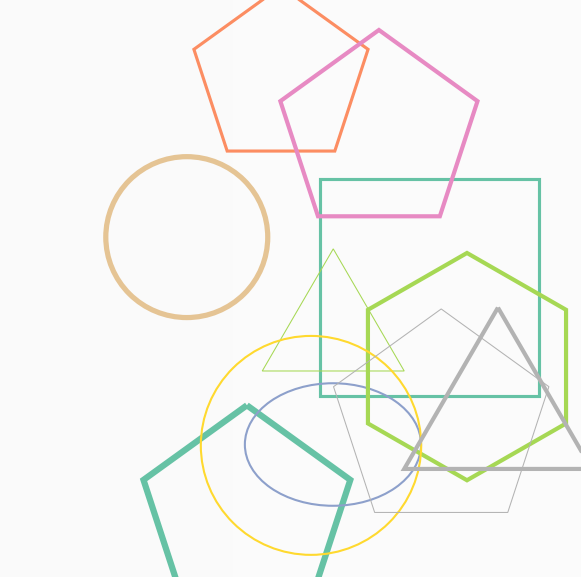[{"shape": "square", "thickness": 1.5, "radius": 0.94, "center": [0.739, 0.501]}, {"shape": "pentagon", "thickness": 3, "radius": 0.94, "center": [0.425, 0.11]}, {"shape": "pentagon", "thickness": 1.5, "radius": 0.79, "center": [0.483, 0.865]}, {"shape": "oval", "thickness": 1, "radius": 0.76, "center": [0.573, 0.229]}, {"shape": "pentagon", "thickness": 2, "radius": 0.89, "center": [0.652, 0.769]}, {"shape": "triangle", "thickness": 0.5, "radius": 0.7, "center": [0.573, 0.427]}, {"shape": "hexagon", "thickness": 2, "radius": 0.98, "center": [0.803, 0.364]}, {"shape": "circle", "thickness": 1, "radius": 0.95, "center": [0.535, 0.228]}, {"shape": "circle", "thickness": 2.5, "radius": 0.7, "center": [0.321, 0.589]}, {"shape": "pentagon", "thickness": 0.5, "radius": 0.97, "center": [0.759, 0.269]}, {"shape": "triangle", "thickness": 2, "radius": 0.93, "center": [0.857, 0.28]}]